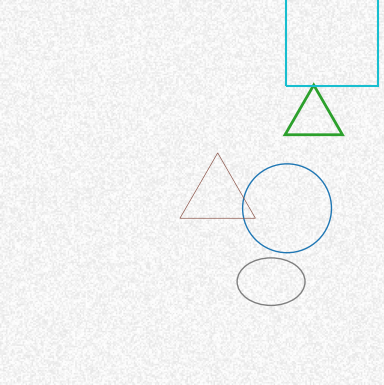[{"shape": "circle", "thickness": 1, "radius": 0.58, "center": [0.746, 0.459]}, {"shape": "triangle", "thickness": 2, "radius": 0.43, "center": [0.815, 0.693]}, {"shape": "triangle", "thickness": 0.5, "radius": 0.57, "center": [0.565, 0.49]}, {"shape": "oval", "thickness": 1, "radius": 0.44, "center": [0.704, 0.268]}, {"shape": "square", "thickness": 1.5, "radius": 0.6, "center": [0.863, 0.895]}]